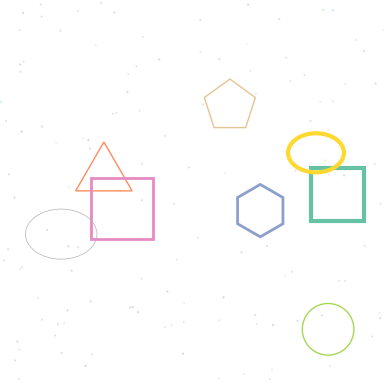[{"shape": "square", "thickness": 3, "radius": 0.35, "center": [0.877, 0.495]}, {"shape": "triangle", "thickness": 1, "radius": 0.42, "center": [0.27, 0.547]}, {"shape": "hexagon", "thickness": 2, "radius": 0.34, "center": [0.676, 0.453]}, {"shape": "square", "thickness": 2, "radius": 0.4, "center": [0.317, 0.458]}, {"shape": "circle", "thickness": 1, "radius": 0.34, "center": [0.852, 0.145]}, {"shape": "oval", "thickness": 3, "radius": 0.36, "center": [0.821, 0.603]}, {"shape": "pentagon", "thickness": 1, "radius": 0.35, "center": [0.597, 0.725]}, {"shape": "oval", "thickness": 0.5, "radius": 0.46, "center": [0.159, 0.392]}]